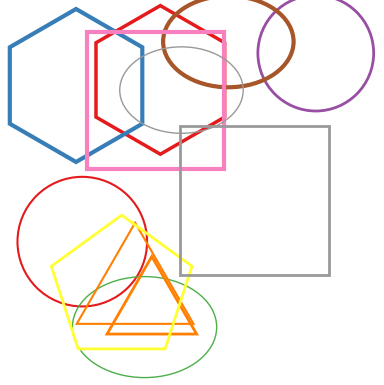[{"shape": "hexagon", "thickness": 2.5, "radius": 0.96, "center": [0.416, 0.792]}, {"shape": "circle", "thickness": 1.5, "radius": 0.84, "center": [0.214, 0.372]}, {"shape": "hexagon", "thickness": 3, "radius": 0.99, "center": [0.198, 0.778]}, {"shape": "oval", "thickness": 1, "radius": 0.94, "center": [0.375, 0.15]}, {"shape": "circle", "thickness": 2, "radius": 0.75, "center": [0.82, 0.862]}, {"shape": "triangle", "thickness": 2, "radius": 0.67, "center": [0.394, 0.2]}, {"shape": "triangle", "thickness": 1.5, "radius": 0.88, "center": [0.351, 0.246]}, {"shape": "pentagon", "thickness": 2, "radius": 0.96, "center": [0.316, 0.249]}, {"shape": "oval", "thickness": 3, "radius": 0.85, "center": [0.593, 0.892]}, {"shape": "square", "thickness": 3, "radius": 0.89, "center": [0.403, 0.739]}, {"shape": "oval", "thickness": 1, "radius": 0.8, "center": [0.471, 0.766]}, {"shape": "square", "thickness": 2, "radius": 0.97, "center": [0.661, 0.479]}]